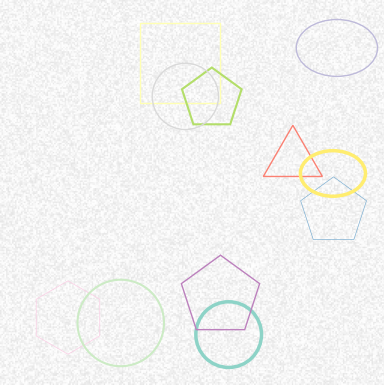[{"shape": "circle", "thickness": 2.5, "radius": 0.43, "center": [0.594, 0.131]}, {"shape": "square", "thickness": 1, "radius": 0.52, "center": [0.468, 0.836]}, {"shape": "oval", "thickness": 1, "radius": 0.53, "center": [0.875, 0.875]}, {"shape": "triangle", "thickness": 1, "radius": 0.44, "center": [0.761, 0.586]}, {"shape": "pentagon", "thickness": 0.5, "radius": 0.45, "center": [0.866, 0.451]}, {"shape": "pentagon", "thickness": 1.5, "radius": 0.41, "center": [0.55, 0.743]}, {"shape": "hexagon", "thickness": 0.5, "radius": 0.48, "center": [0.177, 0.175]}, {"shape": "circle", "thickness": 1, "radius": 0.43, "center": [0.481, 0.75]}, {"shape": "pentagon", "thickness": 1, "radius": 0.53, "center": [0.573, 0.23]}, {"shape": "circle", "thickness": 1.5, "radius": 0.56, "center": [0.314, 0.161]}, {"shape": "oval", "thickness": 2.5, "radius": 0.42, "center": [0.865, 0.549]}]